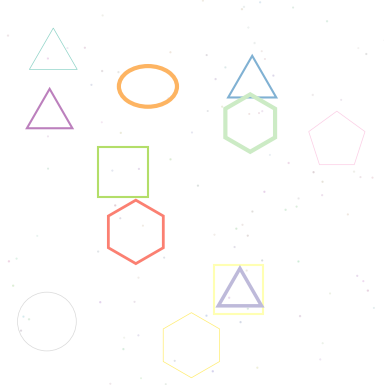[{"shape": "triangle", "thickness": 0.5, "radius": 0.36, "center": [0.138, 0.855]}, {"shape": "square", "thickness": 1.5, "radius": 0.32, "center": [0.62, 0.248]}, {"shape": "triangle", "thickness": 2.5, "radius": 0.32, "center": [0.623, 0.238]}, {"shape": "hexagon", "thickness": 2, "radius": 0.41, "center": [0.353, 0.398]}, {"shape": "triangle", "thickness": 1.5, "radius": 0.36, "center": [0.655, 0.783]}, {"shape": "oval", "thickness": 3, "radius": 0.38, "center": [0.384, 0.776]}, {"shape": "square", "thickness": 1.5, "radius": 0.33, "center": [0.32, 0.553]}, {"shape": "pentagon", "thickness": 0.5, "radius": 0.38, "center": [0.875, 0.634]}, {"shape": "circle", "thickness": 0.5, "radius": 0.38, "center": [0.122, 0.165]}, {"shape": "triangle", "thickness": 1.5, "radius": 0.34, "center": [0.129, 0.701]}, {"shape": "hexagon", "thickness": 3, "radius": 0.37, "center": [0.65, 0.68]}, {"shape": "hexagon", "thickness": 0.5, "radius": 0.42, "center": [0.497, 0.103]}]